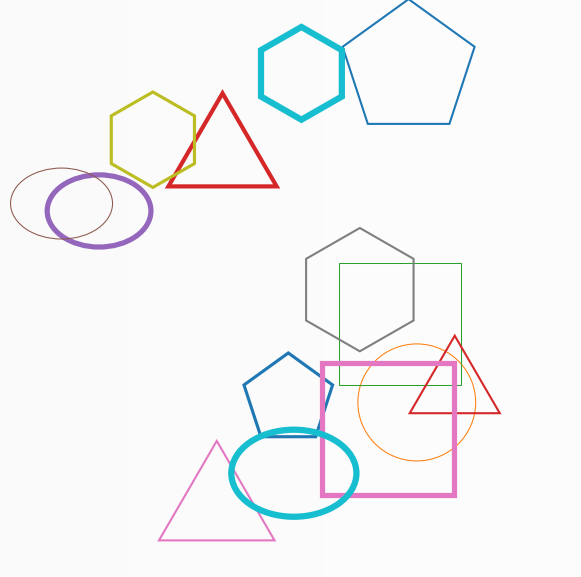[{"shape": "pentagon", "thickness": 1.5, "radius": 0.4, "center": [0.496, 0.308]}, {"shape": "pentagon", "thickness": 1, "radius": 0.6, "center": [0.703, 0.881]}, {"shape": "circle", "thickness": 0.5, "radius": 0.51, "center": [0.717, 0.302]}, {"shape": "square", "thickness": 0.5, "radius": 0.53, "center": [0.688, 0.438]}, {"shape": "triangle", "thickness": 1, "radius": 0.45, "center": [0.782, 0.328]}, {"shape": "triangle", "thickness": 2, "radius": 0.54, "center": [0.383, 0.73]}, {"shape": "oval", "thickness": 2.5, "radius": 0.45, "center": [0.17, 0.634]}, {"shape": "oval", "thickness": 0.5, "radius": 0.44, "center": [0.106, 0.647]}, {"shape": "triangle", "thickness": 1, "radius": 0.57, "center": [0.373, 0.121]}, {"shape": "square", "thickness": 2.5, "radius": 0.57, "center": [0.667, 0.257]}, {"shape": "hexagon", "thickness": 1, "radius": 0.53, "center": [0.619, 0.498]}, {"shape": "hexagon", "thickness": 1.5, "radius": 0.41, "center": [0.263, 0.757]}, {"shape": "oval", "thickness": 3, "radius": 0.54, "center": [0.506, 0.18]}, {"shape": "hexagon", "thickness": 3, "radius": 0.4, "center": [0.519, 0.872]}]